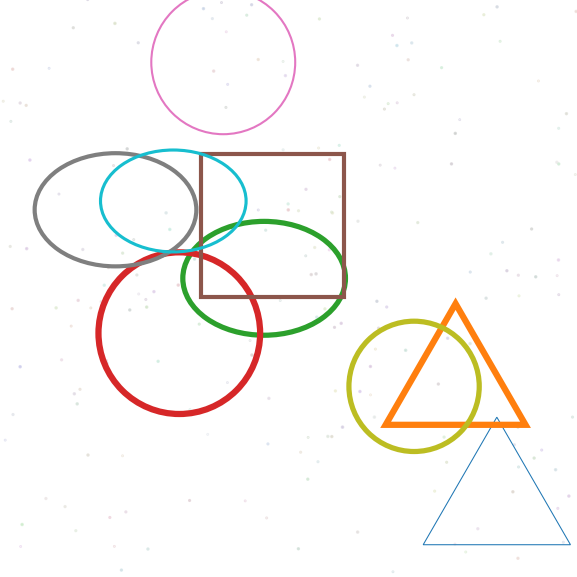[{"shape": "triangle", "thickness": 0.5, "radius": 0.74, "center": [0.86, 0.13]}, {"shape": "triangle", "thickness": 3, "radius": 0.7, "center": [0.789, 0.333]}, {"shape": "oval", "thickness": 2.5, "radius": 0.7, "center": [0.457, 0.517]}, {"shape": "circle", "thickness": 3, "radius": 0.7, "center": [0.31, 0.422]}, {"shape": "square", "thickness": 2, "radius": 0.62, "center": [0.472, 0.608]}, {"shape": "circle", "thickness": 1, "radius": 0.62, "center": [0.387, 0.891]}, {"shape": "oval", "thickness": 2, "radius": 0.7, "center": [0.2, 0.636]}, {"shape": "circle", "thickness": 2.5, "radius": 0.56, "center": [0.717, 0.33]}, {"shape": "oval", "thickness": 1.5, "radius": 0.63, "center": [0.3, 0.651]}]